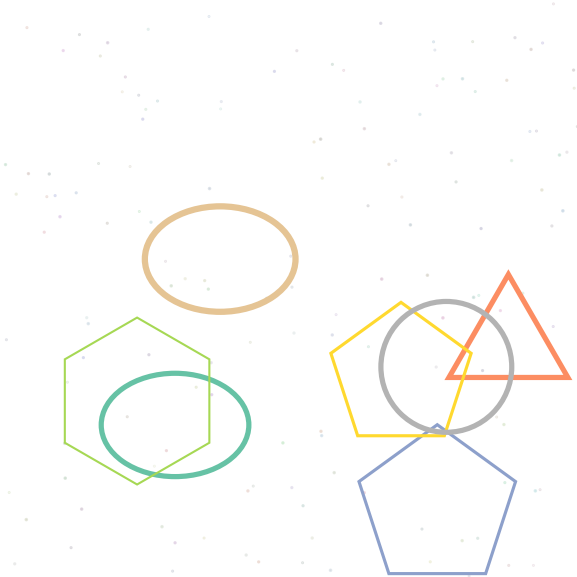[{"shape": "oval", "thickness": 2.5, "radius": 0.64, "center": [0.303, 0.263]}, {"shape": "triangle", "thickness": 2.5, "radius": 0.59, "center": [0.88, 0.405]}, {"shape": "pentagon", "thickness": 1.5, "radius": 0.71, "center": [0.757, 0.121]}, {"shape": "hexagon", "thickness": 1, "radius": 0.72, "center": [0.237, 0.305]}, {"shape": "pentagon", "thickness": 1.5, "radius": 0.64, "center": [0.694, 0.348]}, {"shape": "oval", "thickness": 3, "radius": 0.65, "center": [0.381, 0.551]}, {"shape": "circle", "thickness": 2.5, "radius": 0.57, "center": [0.773, 0.364]}]